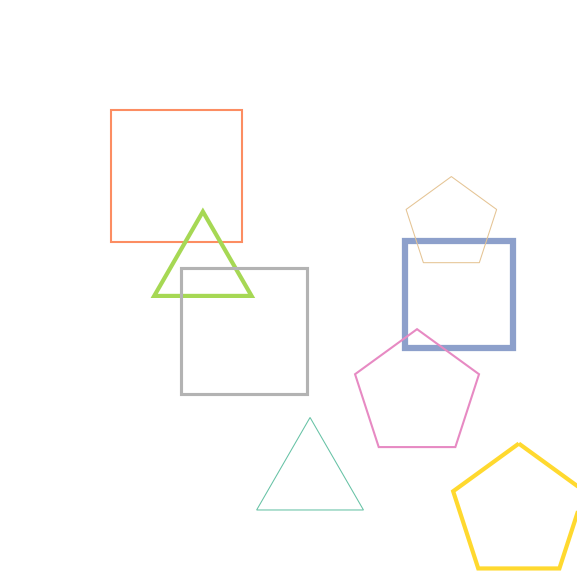[{"shape": "triangle", "thickness": 0.5, "radius": 0.53, "center": [0.537, 0.169]}, {"shape": "square", "thickness": 1, "radius": 0.57, "center": [0.306, 0.695]}, {"shape": "square", "thickness": 3, "radius": 0.47, "center": [0.795, 0.489]}, {"shape": "pentagon", "thickness": 1, "radius": 0.56, "center": [0.722, 0.316]}, {"shape": "triangle", "thickness": 2, "radius": 0.49, "center": [0.351, 0.535]}, {"shape": "pentagon", "thickness": 2, "radius": 0.6, "center": [0.898, 0.112]}, {"shape": "pentagon", "thickness": 0.5, "radius": 0.41, "center": [0.782, 0.611]}, {"shape": "square", "thickness": 1.5, "radius": 0.55, "center": [0.423, 0.426]}]